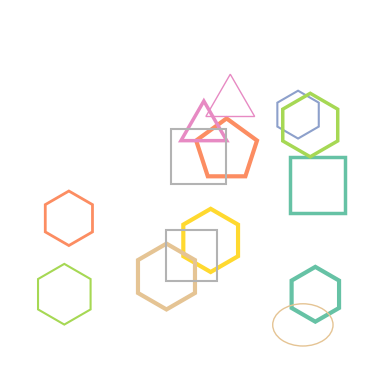[{"shape": "hexagon", "thickness": 3, "radius": 0.36, "center": [0.819, 0.236]}, {"shape": "square", "thickness": 2.5, "radius": 0.36, "center": [0.824, 0.519]}, {"shape": "pentagon", "thickness": 3, "radius": 0.42, "center": [0.589, 0.609]}, {"shape": "hexagon", "thickness": 2, "radius": 0.35, "center": [0.179, 0.433]}, {"shape": "hexagon", "thickness": 1.5, "radius": 0.31, "center": [0.774, 0.702]}, {"shape": "triangle", "thickness": 2.5, "radius": 0.34, "center": [0.529, 0.669]}, {"shape": "triangle", "thickness": 1, "radius": 0.37, "center": [0.598, 0.734]}, {"shape": "hexagon", "thickness": 2.5, "radius": 0.41, "center": [0.806, 0.675]}, {"shape": "hexagon", "thickness": 1.5, "radius": 0.39, "center": [0.167, 0.236]}, {"shape": "hexagon", "thickness": 3, "radius": 0.41, "center": [0.547, 0.376]}, {"shape": "oval", "thickness": 1, "radius": 0.39, "center": [0.787, 0.156]}, {"shape": "hexagon", "thickness": 3, "radius": 0.43, "center": [0.432, 0.282]}, {"shape": "square", "thickness": 1.5, "radius": 0.33, "center": [0.497, 0.336]}, {"shape": "square", "thickness": 1.5, "radius": 0.35, "center": [0.515, 0.594]}]